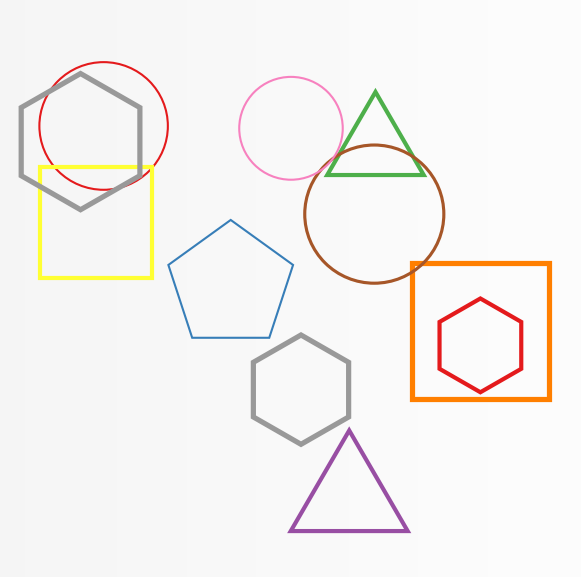[{"shape": "circle", "thickness": 1, "radius": 0.55, "center": [0.178, 0.781]}, {"shape": "hexagon", "thickness": 2, "radius": 0.41, "center": [0.826, 0.401]}, {"shape": "pentagon", "thickness": 1, "radius": 0.56, "center": [0.397, 0.505]}, {"shape": "triangle", "thickness": 2, "radius": 0.48, "center": [0.646, 0.744]}, {"shape": "triangle", "thickness": 2, "radius": 0.58, "center": [0.601, 0.138]}, {"shape": "square", "thickness": 2.5, "radius": 0.59, "center": [0.826, 0.427]}, {"shape": "square", "thickness": 2, "radius": 0.48, "center": [0.166, 0.614]}, {"shape": "circle", "thickness": 1.5, "radius": 0.6, "center": [0.644, 0.628]}, {"shape": "circle", "thickness": 1, "radius": 0.45, "center": [0.501, 0.777]}, {"shape": "hexagon", "thickness": 2.5, "radius": 0.59, "center": [0.139, 0.754]}, {"shape": "hexagon", "thickness": 2.5, "radius": 0.47, "center": [0.518, 0.324]}]